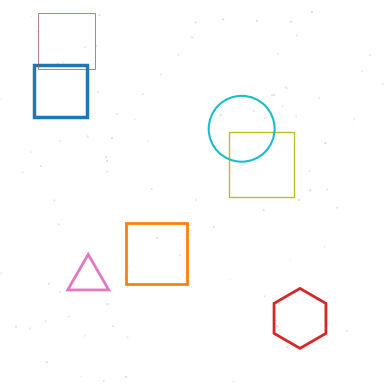[{"shape": "square", "thickness": 2.5, "radius": 0.34, "center": [0.157, 0.764]}, {"shape": "square", "thickness": 2, "radius": 0.4, "center": [0.406, 0.343]}, {"shape": "hexagon", "thickness": 2, "radius": 0.39, "center": [0.779, 0.173]}, {"shape": "square", "thickness": 0.5, "radius": 0.37, "center": [0.172, 0.894]}, {"shape": "triangle", "thickness": 2, "radius": 0.31, "center": [0.229, 0.278]}, {"shape": "square", "thickness": 1, "radius": 0.42, "center": [0.679, 0.572]}, {"shape": "circle", "thickness": 1.5, "radius": 0.43, "center": [0.628, 0.666]}]